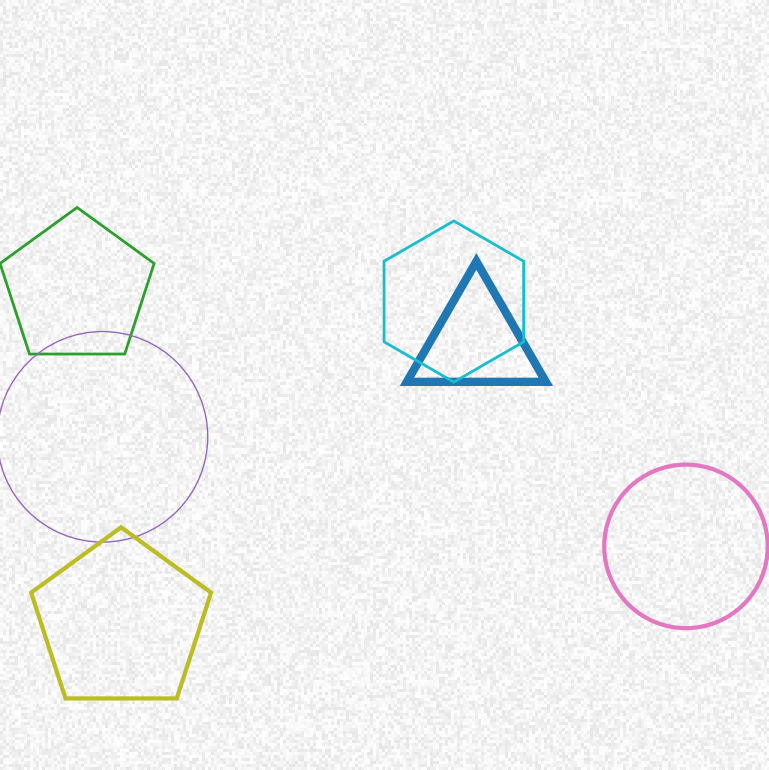[{"shape": "triangle", "thickness": 3, "radius": 0.52, "center": [0.619, 0.556]}, {"shape": "pentagon", "thickness": 1, "radius": 0.53, "center": [0.1, 0.625]}, {"shape": "circle", "thickness": 0.5, "radius": 0.68, "center": [0.133, 0.433]}, {"shape": "circle", "thickness": 1.5, "radius": 0.53, "center": [0.891, 0.29]}, {"shape": "pentagon", "thickness": 1.5, "radius": 0.61, "center": [0.157, 0.192]}, {"shape": "hexagon", "thickness": 1, "radius": 0.52, "center": [0.589, 0.608]}]